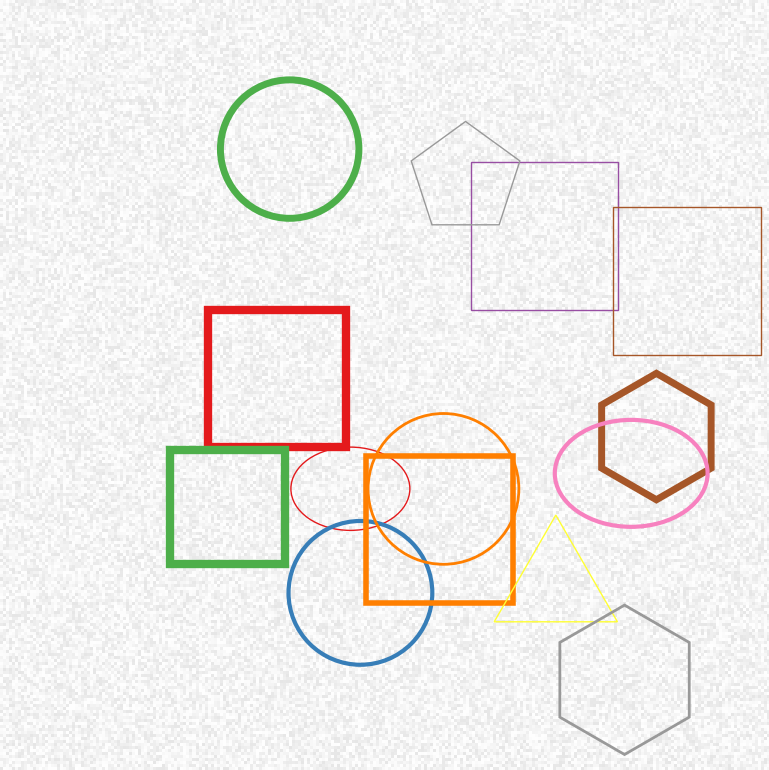[{"shape": "oval", "thickness": 0.5, "radius": 0.39, "center": [0.455, 0.365]}, {"shape": "square", "thickness": 3, "radius": 0.45, "center": [0.36, 0.508]}, {"shape": "circle", "thickness": 1.5, "radius": 0.47, "center": [0.468, 0.23]}, {"shape": "circle", "thickness": 2.5, "radius": 0.45, "center": [0.376, 0.806]}, {"shape": "square", "thickness": 3, "radius": 0.37, "center": [0.295, 0.342]}, {"shape": "square", "thickness": 0.5, "radius": 0.48, "center": [0.707, 0.693]}, {"shape": "square", "thickness": 2, "radius": 0.48, "center": [0.571, 0.312]}, {"shape": "circle", "thickness": 1, "radius": 0.49, "center": [0.576, 0.365]}, {"shape": "triangle", "thickness": 0.5, "radius": 0.46, "center": [0.722, 0.239]}, {"shape": "hexagon", "thickness": 2.5, "radius": 0.41, "center": [0.852, 0.433]}, {"shape": "square", "thickness": 0.5, "radius": 0.48, "center": [0.892, 0.635]}, {"shape": "oval", "thickness": 1.5, "radius": 0.5, "center": [0.82, 0.385]}, {"shape": "pentagon", "thickness": 0.5, "radius": 0.37, "center": [0.605, 0.768]}, {"shape": "hexagon", "thickness": 1, "radius": 0.49, "center": [0.811, 0.117]}]